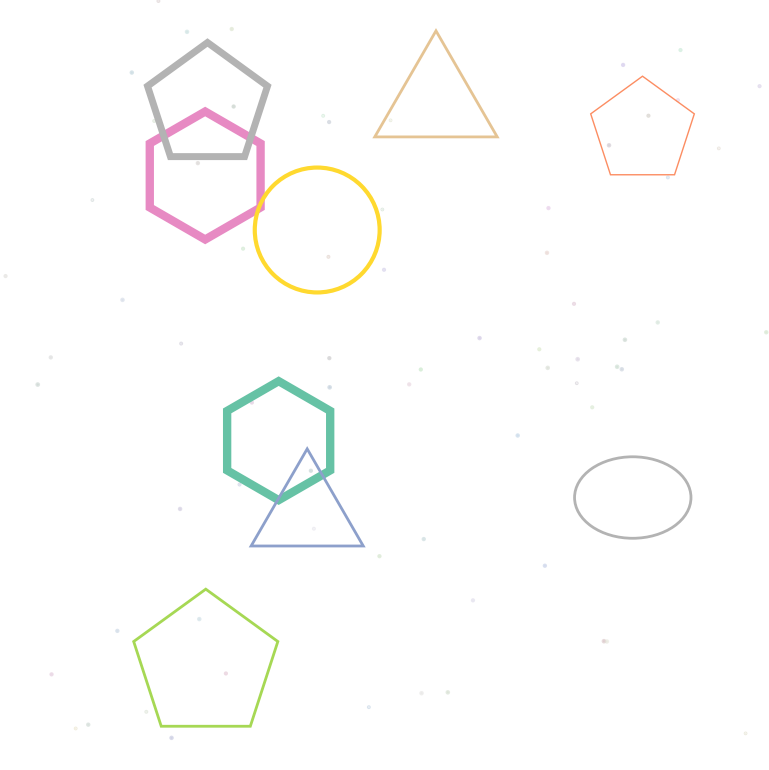[{"shape": "hexagon", "thickness": 3, "radius": 0.39, "center": [0.362, 0.428]}, {"shape": "pentagon", "thickness": 0.5, "radius": 0.35, "center": [0.834, 0.83]}, {"shape": "triangle", "thickness": 1, "radius": 0.42, "center": [0.399, 0.333]}, {"shape": "hexagon", "thickness": 3, "radius": 0.42, "center": [0.266, 0.772]}, {"shape": "pentagon", "thickness": 1, "radius": 0.49, "center": [0.267, 0.136]}, {"shape": "circle", "thickness": 1.5, "radius": 0.41, "center": [0.412, 0.701]}, {"shape": "triangle", "thickness": 1, "radius": 0.46, "center": [0.566, 0.868]}, {"shape": "pentagon", "thickness": 2.5, "radius": 0.41, "center": [0.269, 0.863]}, {"shape": "oval", "thickness": 1, "radius": 0.38, "center": [0.822, 0.354]}]